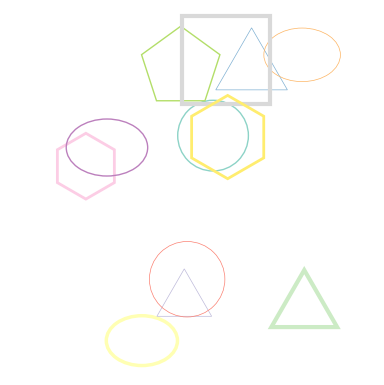[{"shape": "circle", "thickness": 1, "radius": 0.46, "center": [0.553, 0.648]}, {"shape": "oval", "thickness": 2.5, "radius": 0.46, "center": [0.369, 0.115]}, {"shape": "triangle", "thickness": 0.5, "radius": 0.41, "center": [0.479, 0.22]}, {"shape": "circle", "thickness": 0.5, "radius": 0.49, "center": [0.486, 0.275]}, {"shape": "triangle", "thickness": 0.5, "radius": 0.54, "center": [0.653, 0.82]}, {"shape": "oval", "thickness": 0.5, "radius": 0.5, "center": [0.785, 0.858]}, {"shape": "pentagon", "thickness": 1, "radius": 0.54, "center": [0.469, 0.825]}, {"shape": "hexagon", "thickness": 2, "radius": 0.43, "center": [0.223, 0.568]}, {"shape": "square", "thickness": 3, "radius": 0.57, "center": [0.588, 0.843]}, {"shape": "oval", "thickness": 1, "radius": 0.53, "center": [0.278, 0.617]}, {"shape": "triangle", "thickness": 3, "radius": 0.49, "center": [0.79, 0.2]}, {"shape": "hexagon", "thickness": 2, "radius": 0.54, "center": [0.591, 0.644]}]